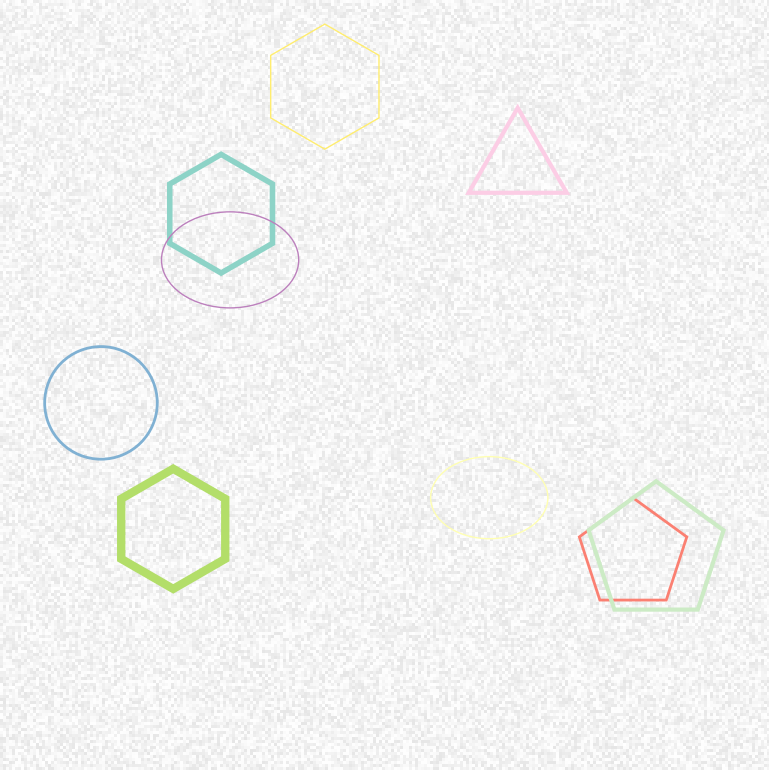[{"shape": "hexagon", "thickness": 2, "radius": 0.39, "center": [0.287, 0.722]}, {"shape": "oval", "thickness": 0.5, "radius": 0.38, "center": [0.635, 0.354]}, {"shape": "pentagon", "thickness": 1, "radius": 0.37, "center": [0.822, 0.28]}, {"shape": "circle", "thickness": 1, "radius": 0.37, "center": [0.131, 0.477]}, {"shape": "hexagon", "thickness": 3, "radius": 0.39, "center": [0.225, 0.313]}, {"shape": "triangle", "thickness": 1.5, "radius": 0.37, "center": [0.672, 0.786]}, {"shape": "oval", "thickness": 0.5, "radius": 0.45, "center": [0.299, 0.663]}, {"shape": "pentagon", "thickness": 1.5, "radius": 0.46, "center": [0.852, 0.283]}, {"shape": "hexagon", "thickness": 0.5, "radius": 0.41, "center": [0.422, 0.887]}]